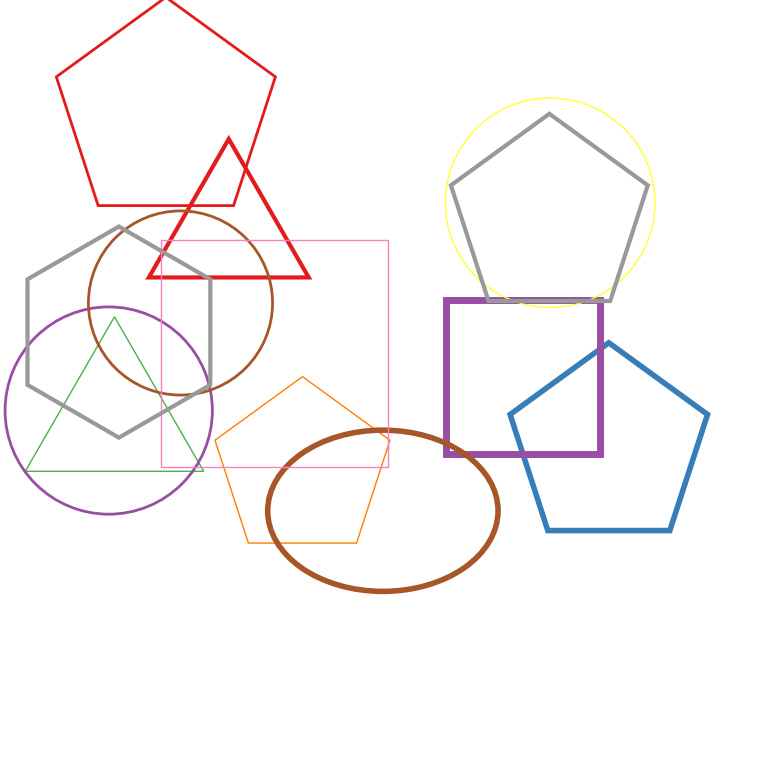[{"shape": "triangle", "thickness": 1.5, "radius": 0.6, "center": [0.297, 0.7]}, {"shape": "pentagon", "thickness": 1, "radius": 0.75, "center": [0.215, 0.854]}, {"shape": "pentagon", "thickness": 2, "radius": 0.67, "center": [0.791, 0.42]}, {"shape": "triangle", "thickness": 0.5, "radius": 0.67, "center": [0.149, 0.455]}, {"shape": "circle", "thickness": 1, "radius": 0.67, "center": [0.141, 0.467]}, {"shape": "square", "thickness": 2.5, "radius": 0.5, "center": [0.679, 0.511]}, {"shape": "pentagon", "thickness": 0.5, "radius": 0.6, "center": [0.393, 0.391]}, {"shape": "circle", "thickness": 0.5, "radius": 0.68, "center": [0.715, 0.737]}, {"shape": "oval", "thickness": 2, "radius": 0.75, "center": [0.497, 0.337]}, {"shape": "circle", "thickness": 1, "radius": 0.6, "center": [0.234, 0.607]}, {"shape": "square", "thickness": 0.5, "radius": 0.74, "center": [0.356, 0.541]}, {"shape": "pentagon", "thickness": 1.5, "radius": 0.67, "center": [0.713, 0.718]}, {"shape": "hexagon", "thickness": 1.5, "radius": 0.69, "center": [0.154, 0.569]}]